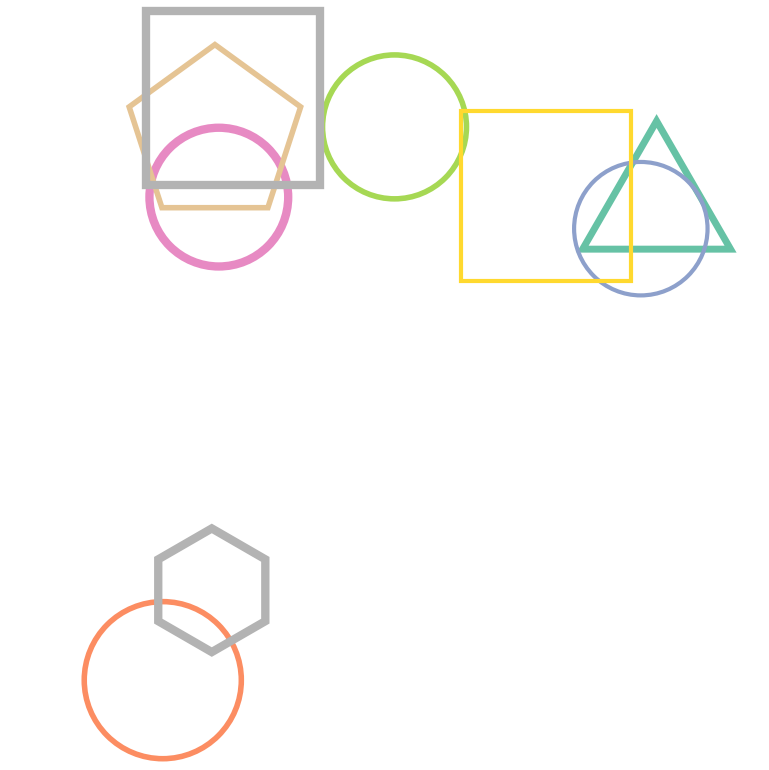[{"shape": "triangle", "thickness": 2.5, "radius": 0.55, "center": [0.853, 0.732]}, {"shape": "circle", "thickness": 2, "radius": 0.51, "center": [0.211, 0.117]}, {"shape": "circle", "thickness": 1.5, "radius": 0.43, "center": [0.832, 0.703]}, {"shape": "circle", "thickness": 3, "radius": 0.45, "center": [0.284, 0.744]}, {"shape": "circle", "thickness": 2, "radius": 0.47, "center": [0.512, 0.835]}, {"shape": "square", "thickness": 1.5, "radius": 0.55, "center": [0.709, 0.746]}, {"shape": "pentagon", "thickness": 2, "radius": 0.59, "center": [0.279, 0.825]}, {"shape": "square", "thickness": 3, "radius": 0.57, "center": [0.303, 0.873]}, {"shape": "hexagon", "thickness": 3, "radius": 0.4, "center": [0.275, 0.233]}]